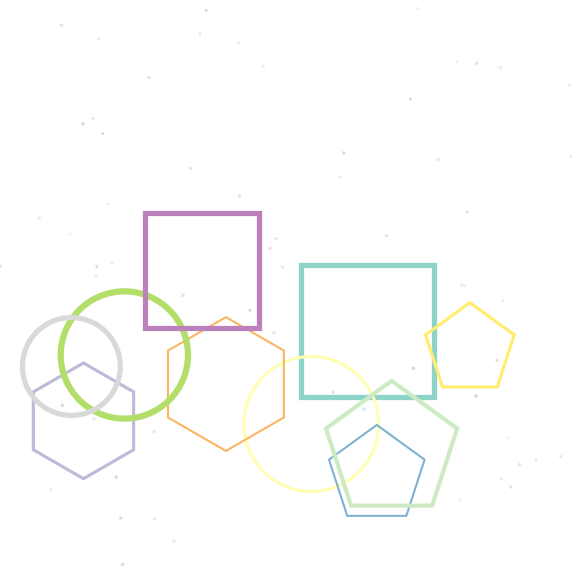[{"shape": "square", "thickness": 2.5, "radius": 0.57, "center": [0.636, 0.426]}, {"shape": "circle", "thickness": 1.5, "radius": 0.58, "center": [0.539, 0.265]}, {"shape": "hexagon", "thickness": 1.5, "radius": 0.5, "center": [0.145, 0.27]}, {"shape": "pentagon", "thickness": 1, "radius": 0.44, "center": [0.652, 0.176]}, {"shape": "hexagon", "thickness": 1, "radius": 0.58, "center": [0.391, 0.334]}, {"shape": "circle", "thickness": 3, "radius": 0.55, "center": [0.215, 0.384]}, {"shape": "circle", "thickness": 2.5, "radius": 0.42, "center": [0.124, 0.365]}, {"shape": "square", "thickness": 2.5, "radius": 0.5, "center": [0.35, 0.53]}, {"shape": "pentagon", "thickness": 2, "radius": 0.6, "center": [0.678, 0.22]}, {"shape": "pentagon", "thickness": 1.5, "radius": 0.4, "center": [0.814, 0.394]}]